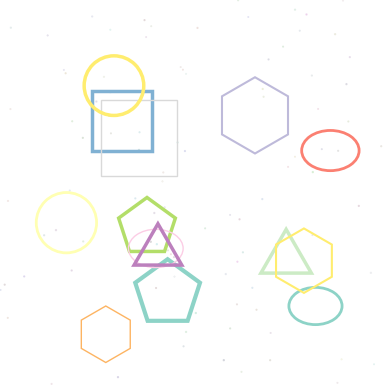[{"shape": "pentagon", "thickness": 3, "radius": 0.44, "center": [0.435, 0.238]}, {"shape": "oval", "thickness": 2, "radius": 0.35, "center": [0.819, 0.205]}, {"shape": "circle", "thickness": 2, "radius": 0.39, "center": [0.173, 0.422]}, {"shape": "hexagon", "thickness": 1.5, "radius": 0.5, "center": [0.662, 0.7]}, {"shape": "oval", "thickness": 2, "radius": 0.37, "center": [0.858, 0.609]}, {"shape": "square", "thickness": 2.5, "radius": 0.39, "center": [0.317, 0.685]}, {"shape": "hexagon", "thickness": 1, "radius": 0.37, "center": [0.275, 0.132]}, {"shape": "pentagon", "thickness": 2.5, "radius": 0.39, "center": [0.382, 0.41]}, {"shape": "oval", "thickness": 1, "radius": 0.35, "center": [0.405, 0.355]}, {"shape": "square", "thickness": 1, "radius": 0.49, "center": [0.361, 0.641]}, {"shape": "triangle", "thickness": 2.5, "radius": 0.36, "center": [0.41, 0.347]}, {"shape": "triangle", "thickness": 2.5, "radius": 0.38, "center": [0.743, 0.329]}, {"shape": "hexagon", "thickness": 1.5, "radius": 0.42, "center": [0.789, 0.323]}, {"shape": "circle", "thickness": 2.5, "radius": 0.39, "center": [0.296, 0.778]}]